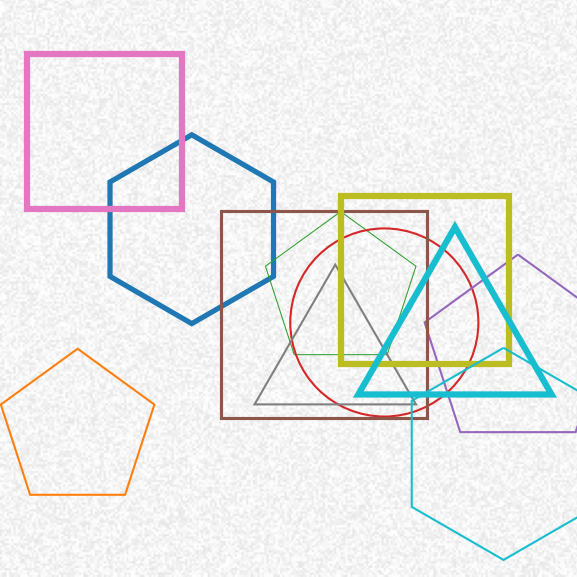[{"shape": "hexagon", "thickness": 2.5, "radius": 0.82, "center": [0.332, 0.602]}, {"shape": "pentagon", "thickness": 1, "radius": 0.7, "center": [0.134, 0.255]}, {"shape": "pentagon", "thickness": 0.5, "radius": 0.69, "center": [0.59, 0.496]}, {"shape": "circle", "thickness": 1, "radius": 0.81, "center": [0.666, 0.441]}, {"shape": "pentagon", "thickness": 1, "radius": 0.85, "center": [0.897, 0.388]}, {"shape": "square", "thickness": 1.5, "radius": 0.89, "center": [0.561, 0.455]}, {"shape": "square", "thickness": 3, "radius": 0.67, "center": [0.181, 0.771]}, {"shape": "triangle", "thickness": 1, "radius": 0.81, "center": [0.581, 0.38]}, {"shape": "square", "thickness": 3, "radius": 0.73, "center": [0.736, 0.514]}, {"shape": "hexagon", "thickness": 1, "radius": 0.92, "center": [0.872, 0.213]}, {"shape": "triangle", "thickness": 3, "radius": 0.97, "center": [0.788, 0.413]}]